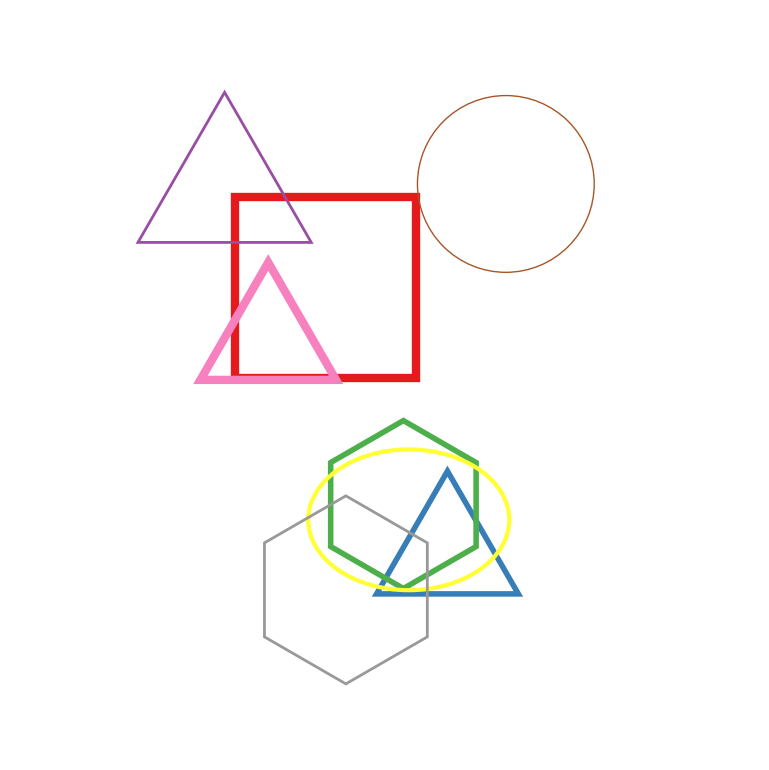[{"shape": "square", "thickness": 3, "radius": 0.59, "center": [0.422, 0.627]}, {"shape": "triangle", "thickness": 2, "radius": 0.53, "center": [0.581, 0.282]}, {"shape": "hexagon", "thickness": 2, "radius": 0.55, "center": [0.524, 0.345]}, {"shape": "triangle", "thickness": 1, "radius": 0.65, "center": [0.292, 0.75]}, {"shape": "oval", "thickness": 1.5, "radius": 0.65, "center": [0.531, 0.325]}, {"shape": "circle", "thickness": 0.5, "radius": 0.57, "center": [0.657, 0.761]}, {"shape": "triangle", "thickness": 3, "radius": 0.51, "center": [0.348, 0.557]}, {"shape": "hexagon", "thickness": 1, "radius": 0.61, "center": [0.449, 0.234]}]